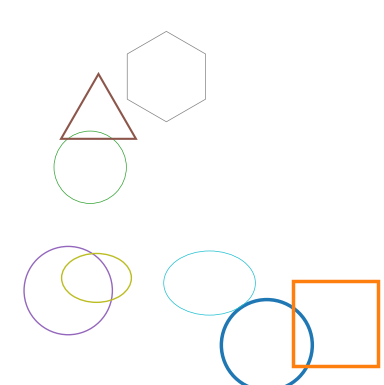[{"shape": "circle", "thickness": 2.5, "radius": 0.59, "center": [0.693, 0.104]}, {"shape": "square", "thickness": 2.5, "radius": 0.55, "center": [0.871, 0.159]}, {"shape": "circle", "thickness": 0.5, "radius": 0.47, "center": [0.234, 0.566]}, {"shape": "circle", "thickness": 1, "radius": 0.57, "center": [0.177, 0.245]}, {"shape": "triangle", "thickness": 1.5, "radius": 0.56, "center": [0.256, 0.696]}, {"shape": "hexagon", "thickness": 0.5, "radius": 0.59, "center": [0.432, 0.801]}, {"shape": "oval", "thickness": 1, "radius": 0.45, "center": [0.251, 0.278]}, {"shape": "oval", "thickness": 0.5, "radius": 0.6, "center": [0.544, 0.265]}]